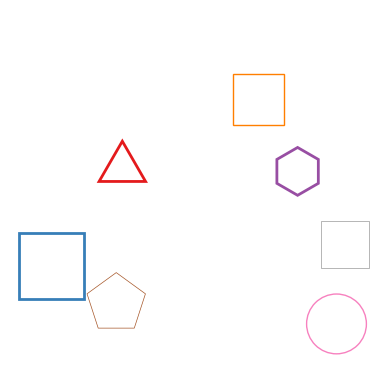[{"shape": "triangle", "thickness": 2, "radius": 0.35, "center": [0.318, 0.564]}, {"shape": "square", "thickness": 2, "radius": 0.42, "center": [0.134, 0.309]}, {"shape": "hexagon", "thickness": 2, "radius": 0.31, "center": [0.773, 0.555]}, {"shape": "square", "thickness": 1, "radius": 0.33, "center": [0.672, 0.742]}, {"shape": "pentagon", "thickness": 0.5, "radius": 0.4, "center": [0.302, 0.212]}, {"shape": "circle", "thickness": 1, "radius": 0.39, "center": [0.874, 0.159]}, {"shape": "square", "thickness": 0.5, "radius": 0.31, "center": [0.896, 0.365]}]